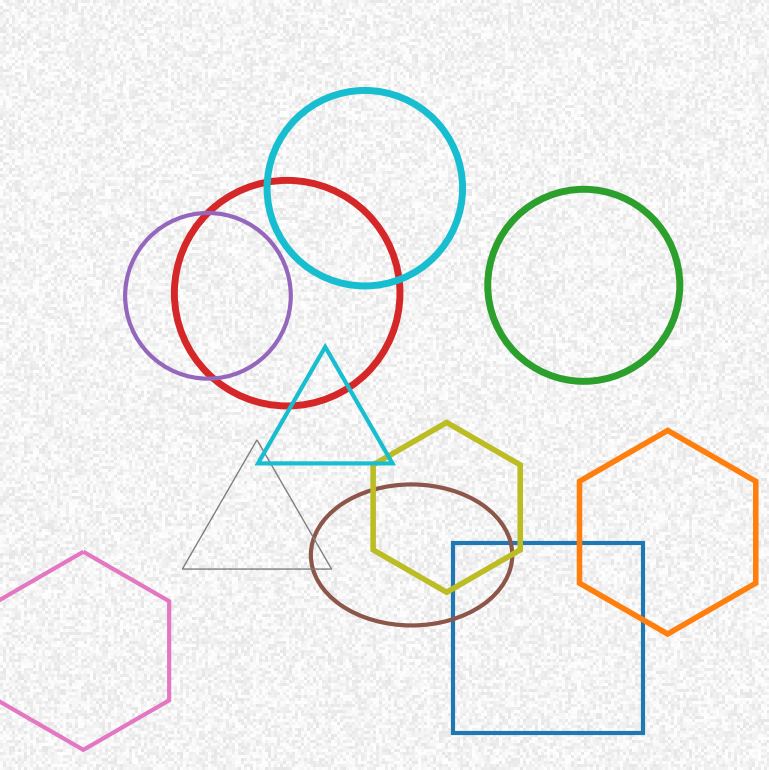[{"shape": "square", "thickness": 1.5, "radius": 0.62, "center": [0.711, 0.171]}, {"shape": "hexagon", "thickness": 2, "radius": 0.66, "center": [0.867, 0.309]}, {"shape": "circle", "thickness": 2.5, "radius": 0.62, "center": [0.758, 0.629]}, {"shape": "circle", "thickness": 2.5, "radius": 0.73, "center": [0.373, 0.619]}, {"shape": "circle", "thickness": 1.5, "radius": 0.54, "center": [0.27, 0.616]}, {"shape": "oval", "thickness": 1.5, "radius": 0.65, "center": [0.535, 0.279]}, {"shape": "hexagon", "thickness": 1.5, "radius": 0.64, "center": [0.108, 0.155]}, {"shape": "triangle", "thickness": 0.5, "radius": 0.56, "center": [0.334, 0.317]}, {"shape": "hexagon", "thickness": 2, "radius": 0.55, "center": [0.58, 0.341]}, {"shape": "triangle", "thickness": 1.5, "radius": 0.5, "center": [0.422, 0.449]}, {"shape": "circle", "thickness": 2.5, "radius": 0.63, "center": [0.474, 0.756]}]